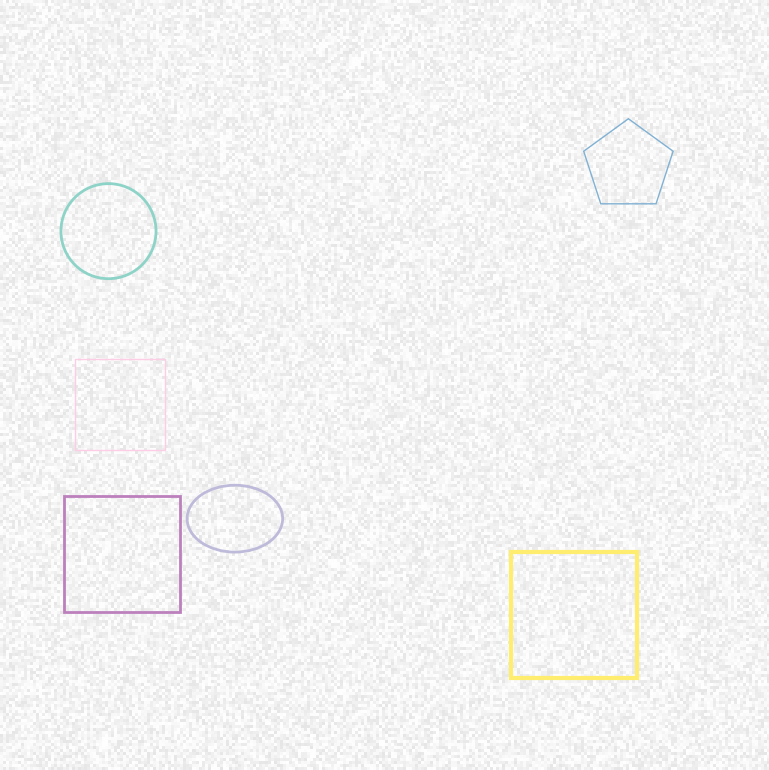[{"shape": "circle", "thickness": 1, "radius": 0.31, "center": [0.141, 0.7]}, {"shape": "oval", "thickness": 1, "radius": 0.31, "center": [0.305, 0.326]}, {"shape": "pentagon", "thickness": 0.5, "radius": 0.31, "center": [0.816, 0.785]}, {"shape": "square", "thickness": 0.5, "radius": 0.29, "center": [0.156, 0.474]}, {"shape": "square", "thickness": 1, "radius": 0.38, "center": [0.159, 0.281]}, {"shape": "square", "thickness": 1.5, "radius": 0.41, "center": [0.746, 0.201]}]